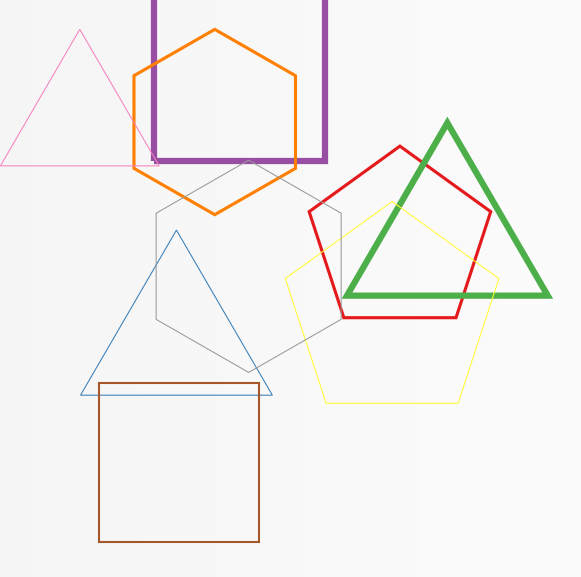[{"shape": "pentagon", "thickness": 1.5, "radius": 0.82, "center": [0.688, 0.582]}, {"shape": "triangle", "thickness": 0.5, "radius": 0.95, "center": [0.304, 0.41]}, {"shape": "triangle", "thickness": 3, "radius": 1.0, "center": [0.77, 0.587]}, {"shape": "square", "thickness": 3, "radius": 0.74, "center": [0.412, 0.867]}, {"shape": "hexagon", "thickness": 1.5, "radius": 0.8, "center": [0.369, 0.788]}, {"shape": "pentagon", "thickness": 0.5, "radius": 0.97, "center": [0.675, 0.457]}, {"shape": "square", "thickness": 1, "radius": 0.69, "center": [0.308, 0.198]}, {"shape": "triangle", "thickness": 0.5, "radius": 0.79, "center": [0.137, 0.791]}, {"shape": "hexagon", "thickness": 0.5, "radius": 0.92, "center": [0.428, 0.538]}]